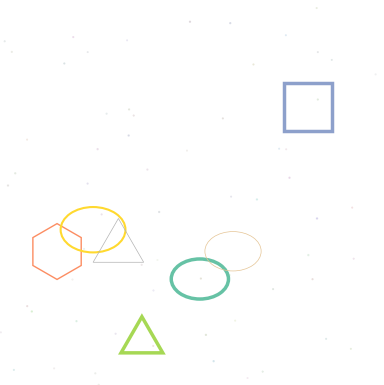[{"shape": "oval", "thickness": 2.5, "radius": 0.37, "center": [0.519, 0.275]}, {"shape": "hexagon", "thickness": 1, "radius": 0.36, "center": [0.148, 0.347]}, {"shape": "square", "thickness": 2.5, "radius": 0.31, "center": [0.801, 0.721]}, {"shape": "triangle", "thickness": 2.5, "radius": 0.31, "center": [0.369, 0.115]}, {"shape": "oval", "thickness": 1.5, "radius": 0.42, "center": [0.242, 0.403]}, {"shape": "oval", "thickness": 0.5, "radius": 0.37, "center": [0.605, 0.347]}, {"shape": "triangle", "thickness": 0.5, "radius": 0.38, "center": [0.308, 0.357]}]